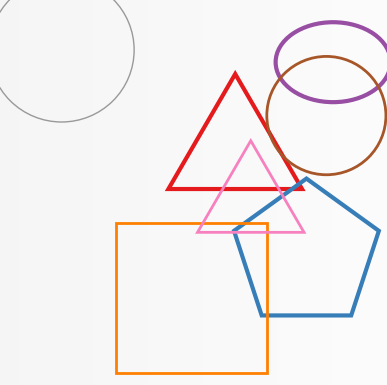[{"shape": "triangle", "thickness": 3, "radius": 1.0, "center": [0.607, 0.609]}, {"shape": "pentagon", "thickness": 3, "radius": 0.98, "center": [0.791, 0.34]}, {"shape": "oval", "thickness": 3, "radius": 0.74, "center": [0.86, 0.838]}, {"shape": "square", "thickness": 2, "radius": 0.97, "center": [0.495, 0.226]}, {"shape": "circle", "thickness": 2, "radius": 0.77, "center": [0.842, 0.7]}, {"shape": "triangle", "thickness": 2, "radius": 0.79, "center": [0.647, 0.476]}, {"shape": "circle", "thickness": 1, "radius": 0.94, "center": [0.159, 0.87]}]